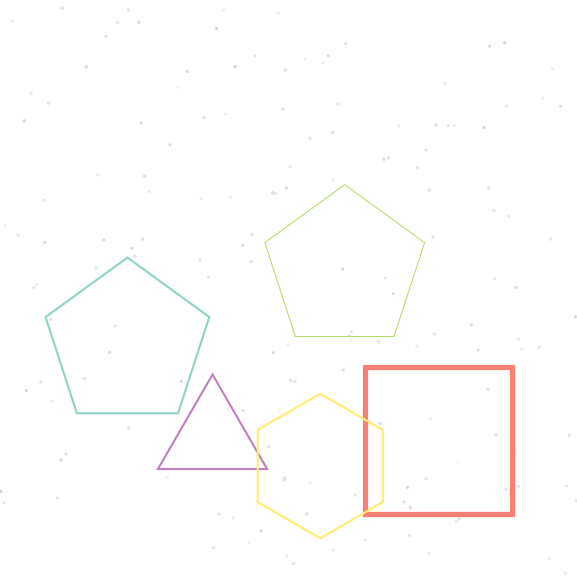[{"shape": "pentagon", "thickness": 1, "radius": 0.75, "center": [0.221, 0.404]}, {"shape": "square", "thickness": 2.5, "radius": 0.64, "center": [0.76, 0.237]}, {"shape": "pentagon", "thickness": 0.5, "radius": 0.73, "center": [0.597, 0.534]}, {"shape": "triangle", "thickness": 1, "radius": 0.55, "center": [0.368, 0.242]}, {"shape": "hexagon", "thickness": 1, "radius": 0.63, "center": [0.555, 0.192]}]